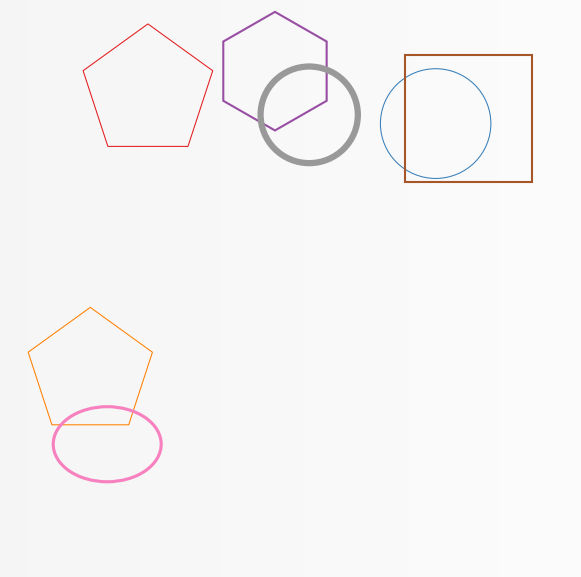[{"shape": "pentagon", "thickness": 0.5, "radius": 0.59, "center": [0.254, 0.84]}, {"shape": "circle", "thickness": 0.5, "radius": 0.48, "center": [0.749, 0.785]}, {"shape": "hexagon", "thickness": 1, "radius": 0.51, "center": [0.473, 0.876]}, {"shape": "pentagon", "thickness": 0.5, "radius": 0.56, "center": [0.155, 0.354]}, {"shape": "square", "thickness": 1, "radius": 0.55, "center": [0.806, 0.794]}, {"shape": "oval", "thickness": 1.5, "radius": 0.46, "center": [0.184, 0.23]}, {"shape": "circle", "thickness": 3, "radius": 0.42, "center": [0.532, 0.8]}]